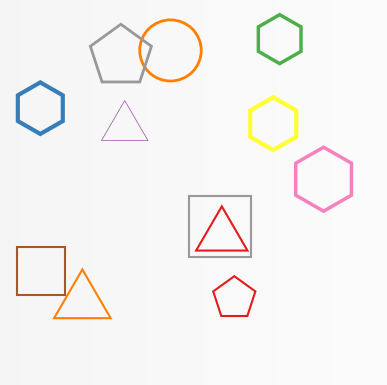[{"shape": "triangle", "thickness": 1.5, "radius": 0.38, "center": [0.572, 0.387]}, {"shape": "pentagon", "thickness": 1.5, "radius": 0.29, "center": [0.605, 0.225]}, {"shape": "hexagon", "thickness": 3, "radius": 0.33, "center": [0.104, 0.719]}, {"shape": "hexagon", "thickness": 2.5, "radius": 0.32, "center": [0.722, 0.898]}, {"shape": "triangle", "thickness": 0.5, "radius": 0.35, "center": [0.322, 0.669]}, {"shape": "triangle", "thickness": 1.5, "radius": 0.42, "center": [0.213, 0.216]}, {"shape": "circle", "thickness": 2, "radius": 0.4, "center": [0.44, 0.869]}, {"shape": "hexagon", "thickness": 3, "radius": 0.34, "center": [0.705, 0.679]}, {"shape": "square", "thickness": 1.5, "radius": 0.31, "center": [0.106, 0.295]}, {"shape": "hexagon", "thickness": 2.5, "radius": 0.42, "center": [0.835, 0.535]}, {"shape": "square", "thickness": 1.5, "radius": 0.4, "center": [0.568, 0.412]}, {"shape": "pentagon", "thickness": 2, "radius": 0.41, "center": [0.312, 0.854]}]